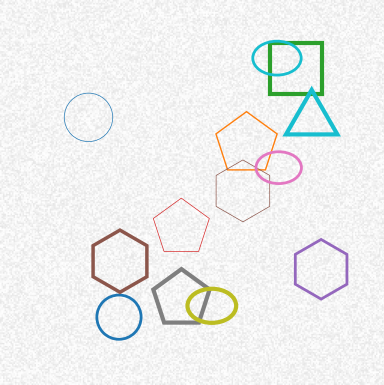[{"shape": "circle", "thickness": 0.5, "radius": 0.31, "center": [0.23, 0.695]}, {"shape": "circle", "thickness": 2, "radius": 0.29, "center": [0.309, 0.176]}, {"shape": "pentagon", "thickness": 1, "radius": 0.42, "center": [0.64, 0.626]}, {"shape": "square", "thickness": 3, "radius": 0.34, "center": [0.769, 0.822]}, {"shape": "pentagon", "thickness": 0.5, "radius": 0.38, "center": [0.471, 0.409]}, {"shape": "hexagon", "thickness": 2, "radius": 0.39, "center": [0.834, 0.301]}, {"shape": "hexagon", "thickness": 2.5, "radius": 0.4, "center": [0.312, 0.322]}, {"shape": "hexagon", "thickness": 0.5, "radius": 0.4, "center": [0.631, 0.504]}, {"shape": "oval", "thickness": 2, "radius": 0.3, "center": [0.724, 0.564]}, {"shape": "pentagon", "thickness": 3, "radius": 0.38, "center": [0.471, 0.224]}, {"shape": "oval", "thickness": 3, "radius": 0.32, "center": [0.55, 0.206]}, {"shape": "triangle", "thickness": 3, "radius": 0.39, "center": [0.81, 0.689]}, {"shape": "oval", "thickness": 2, "radius": 0.31, "center": [0.719, 0.849]}]